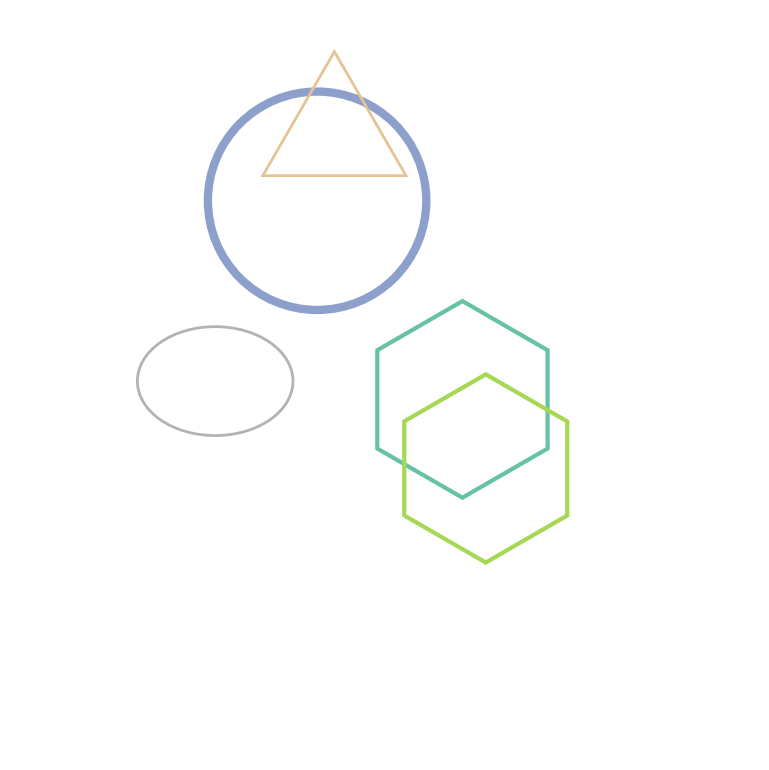[{"shape": "hexagon", "thickness": 1.5, "radius": 0.64, "center": [0.601, 0.481]}, {"shape": "circle", "thickness": 3, "radius": 0.71, "center": [0.412, 0.739]}, {"shape": "hexagon", "thickness": 1.5, "radius": 0.61, "center": [0.631, 0.392]}, {"shape": "triangle", "thickness": 1, "radius": 0.54, "center": [0.434, 0.826]}, {"shape": "oval", "thickness": 1, "radius": 0.51, "center": [0.279, 0.505]}]